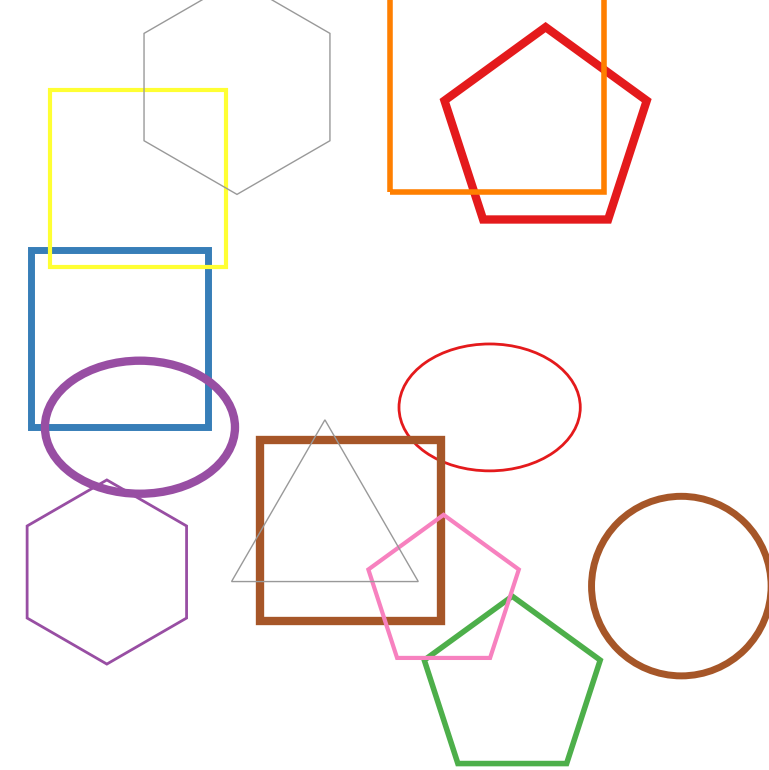[{"shape": "pentagon", "thickness": 3, "radius": 0.69, "center": [0.709, 0.827]}, {"shape": "oval", "thickness": 1, "radius": 0.59, "center": [0.636, 0.471]}, {"shape": "square", "thickness": 2.5, "radius": 0.57, "center": [0.155, 0.561]}, {"shape": "pentagon", "thickness": 2, "radius": 0.6, "center": [0.665, 0.106]}, {"shape": "hexagon", "thickness": 1, "radius": 0.6, "center": [0.139, 0.257]}, {"shape": "oval", "thickness": 3, "radius": 0.62, "center": [0.182, 0.445]}, {"shape": "square", "thickness": 2, "radius": 0.7, "center": [0.646, 0.89]}, {"shape": "square", "thickness": 1.5, "radius": 0.57, "center": [0.179, 0.768]}, {"shape": "circle", "thickness": 2.5, "radius": 0.58, "center": [0.885, 0.239]}, {"shape": "square", "thickness": 3, "radius": 0.59, "center": [0.455, 0.311]}, {"shape": "pentagon", "thickness": 1.5, "radius": 0.51, "center": [0.576, 0.229]}, {"shape": "hexagon", "thickness": 0.5, "radius": 0.7, "center": [0.308, 0.887]}, {"shape": "triangle", "thickness": 0.5, "radius": 0.7, "center": [0.422, 0.315]}]